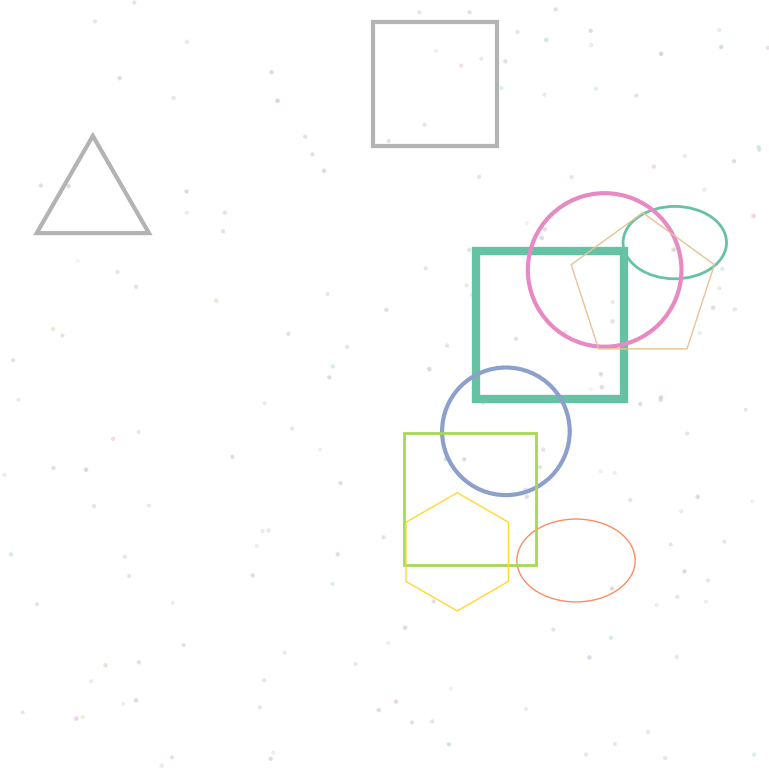[{"shape": "oval", "thickness": 1, "radius": 0.34, "center": [0.876, 0.685]}, {"shape": "square", "thickness": 3, "radius": 0.48, "center": [0.714, 0.578]}, {"shape": "oval", "thickness": 0.5, "radius": 0.38, "center": [0.748, 0.272]}, {"shape": "circle", "thickness": 1.5, "radius": 0.41, "center": [0.657, 0.44]}, {"shape": "circle", "thickness": 1.5, "radius": 0.5, "center": [0.785, 0.649]}, {"shape": "square", "thickness": 1, "radius": 0.43, "center": [0.611, 0.351]}, {"shape": "hexagon", "thickness": 0.5, "radius": 0.38, "center": [0.594, 0.283]}, {"shape": "pentagon", "thickness": 0.5, "radius": 0.49, "center": [0.835, 0.626]}, {"shape": "square", "thickness": 1.5, "radius": 0.4, "center": [0.565, 0.891]}, {"shape": "triangle", "thickness": 1.5, "radius": 0.42, "center": [0.121, 0.739]}]